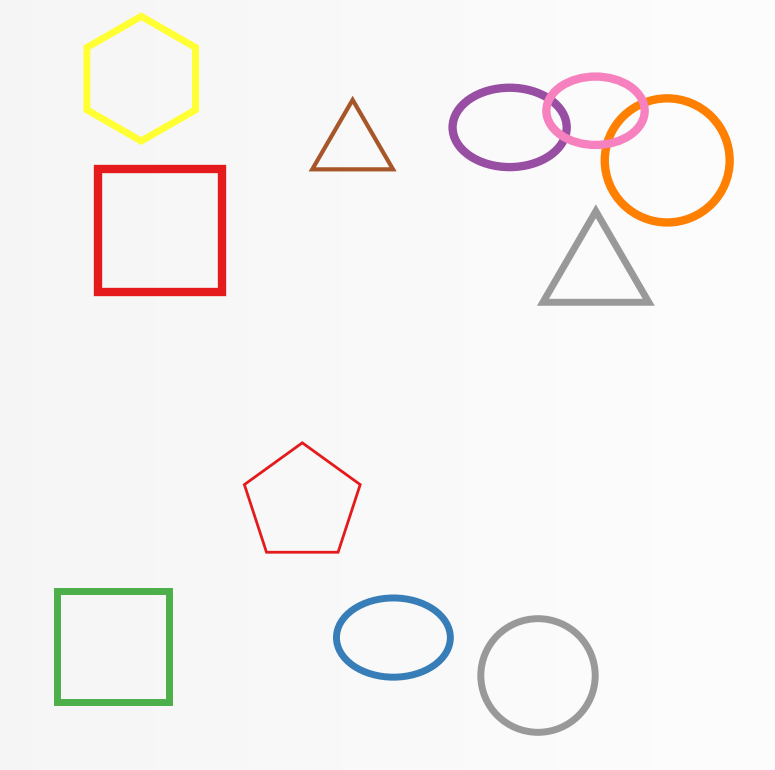[{"shape": "pentagon", "thickness": 1, "radius": 0.39, "center": [0.39, 0.346]}, {"shape": "square", "thickness": 3, "radius": 0.4, "center": [0.206, 0.701]}, {"shape": "oval", "thickness": 2.5, "radius": 0.37, "center": [0.508, 0.172]}, {"shape": "square", "thickness": 2.5, "radius": 0.36, "center": [0.146, 0.16]}, {"shape": "oval", "thickness": 3, "radius": 0.37, "center": [0.658, 0.835]}, {"shape": "circle", "thickness": 3, "radius": 0.4, "center": [0.861, 0.792]}, {"shape": "hexagon", "thickness": 2.5, "radius": 0.4, "center": [0.182, 0.898]}, {"shape": "triangle", "thickness": 1.5, "radius": 0.3, "center": [0.455, 0.81]}, {"shape": "oval", "thickness": 3, "radius": 0.32, "center": [0.768, 0.856]}, {"shape": "circle", "thickness": 2.5, "radius": 0.37, "center": [0.694, 0.123]}, {"shape": "triangle", "thickness": 2.5, "radius": 0.39, "center": [0.769, 0.647]}]